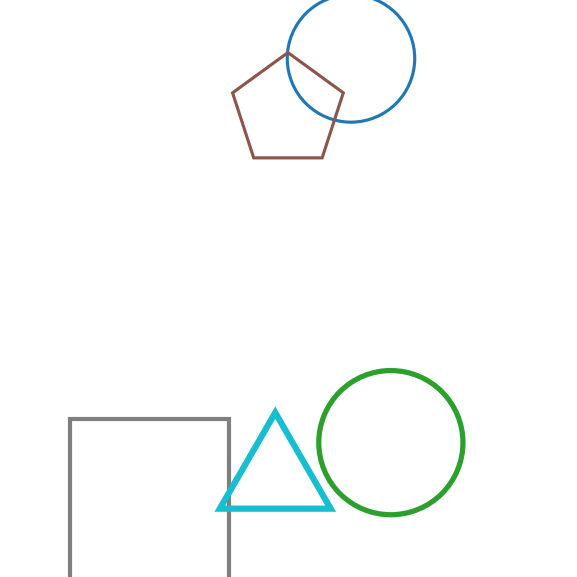[{"shape": "circle", "thickness": 1.5, "radius": 0.55, "center": [0.608, 0.898]}, {"shape": "circle", "thickness": 2.5, "radius": 0.62, "center": [0.677, 0.233]}, {"shape": "pentagon", "thickness": 1.5, "radius": 0.5, "center": [0.499, 0.807]}, {"shape": "square", "thickness": 2, "radius": 0.69, "center": [0.259, 0.136]}, {"shape": "triangle", "thickness": 3, "radius": 0.55, "center": [0.477, 0.174]}]